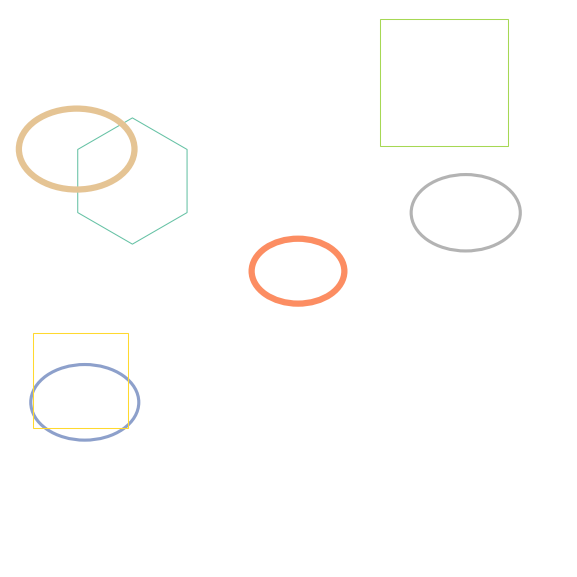[{"shape": "hexagon", "thickness": 0.5, "radius": 0.55, "center": [0.229, 0.686]}, {"shape": "oval", "thickness": 3, "radius": 0.4, "center": [0.516, 0.53]}, {"shape": "oval", "thickness": 1.5, "radius": 0.47, "center": [0.147, 0.302]}, {"shape": "square", "thickness": 0.5, "radius": 0.55, "center": [0.769, 0.856]}, {"shape": "square", "thickness": 0.5, "radius": 0.41, "center": [0.139, 0.341]}, {"shape": "oval", "thickness": 3, "radius": 0.5, "center": [0.133, 0.741]}, {"shape": "oval", "thickness": 1.5, "radius": 0.47, "center": [0.806, 0.631]}]